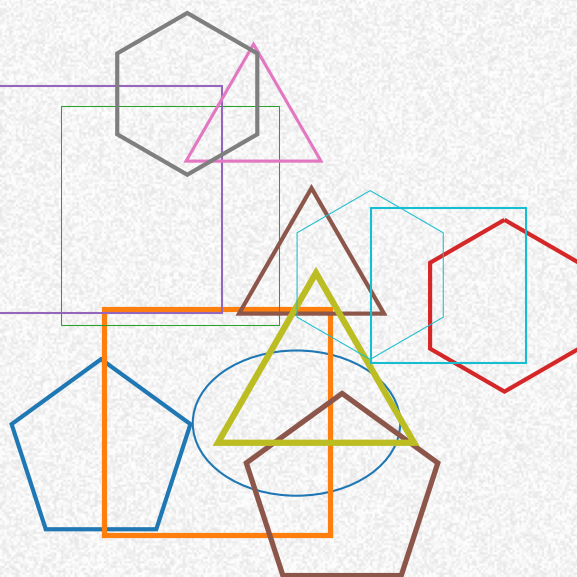[{"shape": "oval", "thickness": 1, "radius": 0.9, "center": [0.513, 0.266]}, {"shape": "pentagon", "thickness": 2, "radius": 0.81, "center": [0.175, 0.214]}, {"shape": "square", "thickness": 2.5, "radius": 0.98, "center": [0.375, 0.268]}, {"shape": "square", "thickness": 0.5, "radius": 0.95, "center": [0.295, 0.626]}, {"shape": "hexagon", "thickness": 2, "radius": 0.74, "center": [0.874, 0.47]}, {"shape": "square", "thickness": 1, "radius": 0.98, "center": [0.188, 0.654]}, {"shape": "triangle", "thickness": 2, "radius": 0.72, "center": [0.539, 0.529]}, {"shape": "pentagon", "thickness": 2.5, "radius": 0.87, "center": [0.592, 0.144]}, {"shape": "triangle", "thickness": 1.5, "radius": 0.67, "center": [0.439, 0.788]}, {"shape": "hexagon", "thickness": 2, "radius": 0.7, "center": [0.324, 0.837]}, {"shape": "triangle", "thickness": 3, "radius": 0.98, "center": [0.547, 0.33]}, {"shape": "square", "thickness": 1, "radius": 0.67, "center": [0.777, 0.504]}, {"shape": "hexagon", "thickness": 0.5, "radius": 0.73, "center": [0.641, 0.523]}]